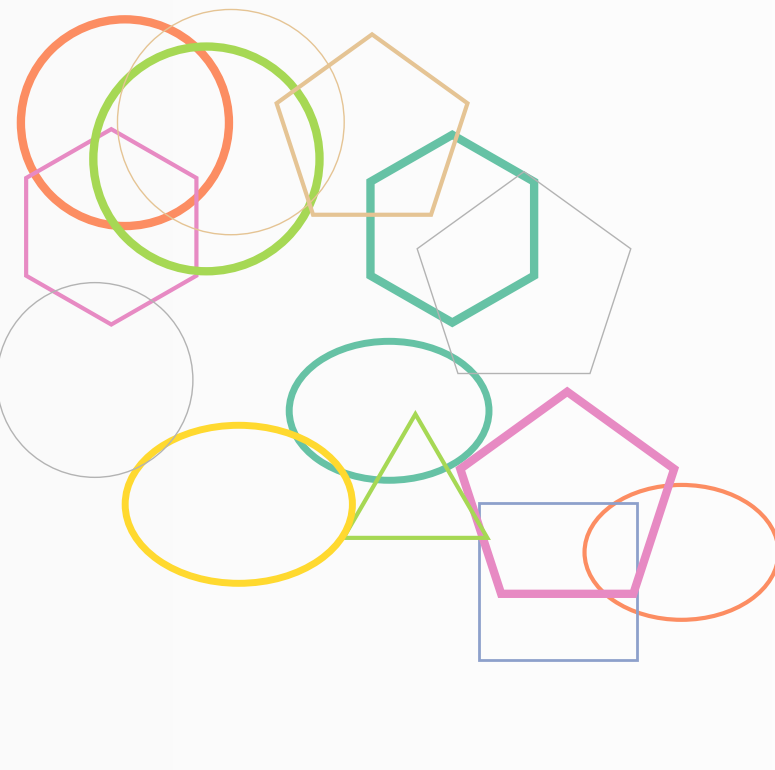[{"shape": "hexagon", "thickness": 3, "radius": 0.61, "center": [0.584, 0.703]}, {"shape": "oval", "thickness": 2.5, "radius": 0.64, "center": [0.502, 0.466]}, {"shape": "circle", "thickness": 3, "radius": 0.67, "center": [0.161, 0.841]}, {"shape": "oval", "thickness": 1.5, "radius": 0.63, "center": [0.879, 0.283]}, {"shape": "square", "thickness": 1, "radius": 0.51, "center": [0.72, 0.245]}, {"shape": "hexagon", "thickness": 1.5, "radius": 0.63, "center": [0.144, 0.705]}, {"shape": "pentagon", "thickness": 3, "radius": 0.73, "center": [0.732, 0.346]}, {"shape": "circle", "thickness": 3, "radius": 0.73, "center": [0.266, 0.794]}, {"shape": "triangle", "thickness": 1.5, "radius": 0.54, "center": [0.536, 0.355]}, {"shape": "oval", "thickness": 2.5, "radius": 0.73, "center": [0.308, 0.345]}, {"shape": "circle", "thickness": 0.5, "radius": 0.73, "center": [0.298, 0.841]}, {"shape": "pentagon", "thickness": 1.5, "radius": 0.65, "center": [0.48, 0.826]}, {"shape": "pentagon", "thickness": 0.5, "radius": 0.72, "center": [0.676, 0.632]}, {"shape": "circle", "thickness": 0.5, "radius": 0.63, "center": [0.122, 0.507]}]